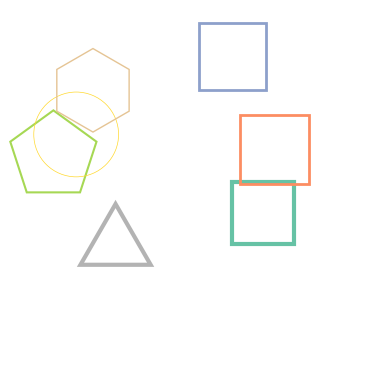[{"shape": "square", "thickness": 3, "radius": 0.4, "center": [0.682, 0.446]}, {"shape": "square", "thickness": 2, "radius": 0.45, "center": [0.713, 0.612]}, {"shape": "square", "thickness": 2, "radius": 0.43, "center": [0.604, 0.852]}, {"shape": "pentagon", "thickness": 1.5, "radius": 0.59, "center": [0.139, 0.596]}, {"shape": "circle", "thickness": 0.5, "radius": 0.55, "center": [0.198, 0.651]}, {"shape": "hexagon", "thickness": 1, "radius": 0.54, "center": [0.241, 0.765]}, {"shape": "triangle", "thickness": 3, "radius": 0.53, "center": [0.3, 0.365]}]